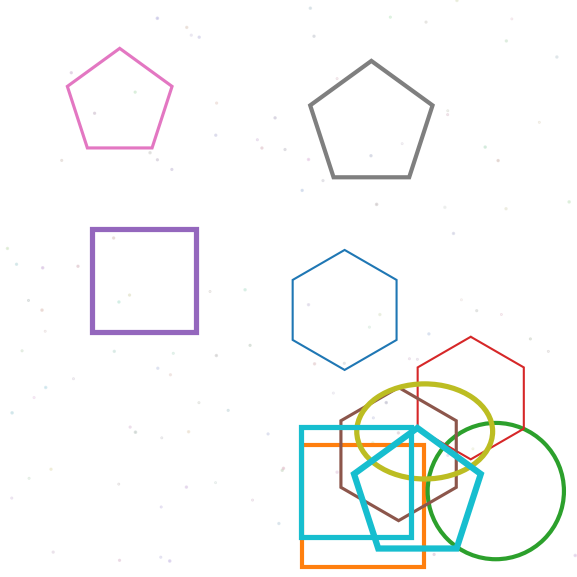[{"shape": "hexagon", "thickness": 1, "radius": 0.52, "center": [0.597, 0.462]}, {"shape": "square", "thickness": 2, "radius": 0.53, "center": [0.629, 0.122]}, {"shape": "circle", "thickness": 2, "radius": 0.59, "center": [0.859, 0.149]}, {"shape": "hexagon", "thickness": 1, "radius": 0.53, "center": [0.815, 0.31]}, {"shape": "square", "thickness": 2.5, "radius": 0.45, "center": [0.249, 0.513]}, {"shape": "hexagon", "thickness": 1.5, "radius": 0.58, "center": [0.69, 0.213]}, {"shape": "pentagon", "thickness": 1.5, "radius": 0.48, "center": [0.207, 0.82]}, {"shape": "pentagon", "thickness": 2, "radius": 0.56, "center": [0.643, 0.782]}, {"shape": "oval", "thickness": 2.5, "radius": 0.59, "center": [0.735, 0.252]}, {"shape": "square", "thickness": 2.5, "radius": 0.48, "center": [0.617, 0.165]}, {"shape": "pentagon", "thickness": 3, "radius": 0.58, "center": [0.723, 0.143]}]